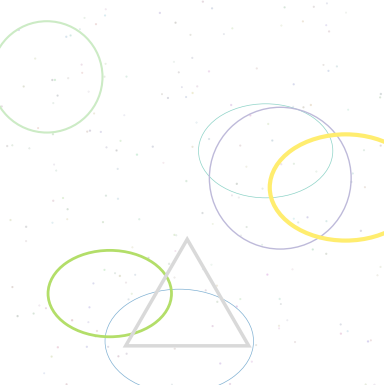[{"shape": "oval", "thickness": 0.5, "radius": 0.87, "center": [0.69, 0.608]}, {"shape": "circle", "thickness": 1, "radius": 0.92, "center": [0.728, 0.537]}, {"shape": "oval", "thickness": 0.5, "radius": 0.96, "center": [0.466, 0.114]}, {"shape": "oval", "thickness": 2, "radius": 0.8, "center": [0.285, 0.237]}, {"shape": "triangle", "thickness": 2.5, "radius": 0.92, "center": [0.486, 0.194]}, {"shape": "circle", "thickness": 1.5, "radius": 0.72, "center": [0.122, 0.8]}, {"shape": "oval", "thickness": 3, "radius": 0.99, "center": [0.898, 0.513]}]